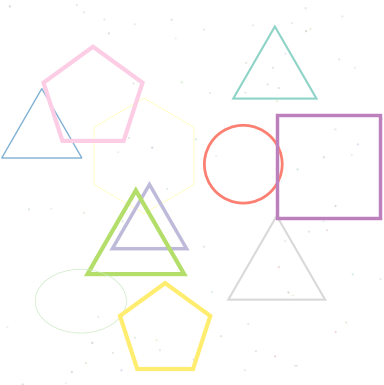[{"shape": "triangle", "thickness": 1.5, "radius": 0.62, "center": [0.714, 0.806]}, {"shape": "hexagon", "thickness": 0.5, "radius": 0.75, "center": [0.374, 0.595]}, {"shape": "triangle", "thickness": 2.5, "radius": 0.56, "center": [0.388, 0.41]}, {"shape": "circle", "thickness": 2, "radius": 0.51, "center": [0.632, 0.573]}, {"shape": "triangle", "thickness": 1, "radius": 0.6, "center": [0.109, 0.65]}, {"shape": "triangle", "thickness": 3, "radius": 0.72, "center": [0.353, 0.361]}, {"shape": "pentagon", "thickness": 3, "radius": 0.68, "center": [0.242, 0.743]}, {"shape": "triangle", "thickness": 1.5, "radius": 0.73, "center": [0.719, 0.294]}, {"shape": "square", "thickness": 2.5, "radius": 0.67, "center": [0.852, 0.567]}, {"shape": "oval", "thickness": 0.5, "radius": 0.59, "center": [0.21, 0.218]}, {"shape": "pentagon", "thickness": 3, "radius": 0.62, "center": [0.429, 0.141]}]